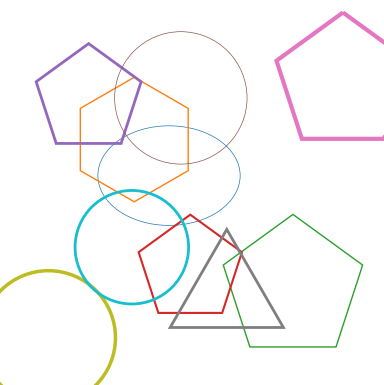[{"shape": "oval", "thickness": 0.5, "radius": 0.92, "center": [0.439, 0.544]}, {"shape": "hexagon", "thickness": 1, "radius": 0.81, "center": [0.349, 0.638]}, {"shape": "pentagon", "thickness": 1, "radius": 0.95, "center": [0.761, 0.253]}, {"shape": "pentagon", "thickness": 1.5, "radius": 0.71, "center": [0.494, 0.301]}, {"shape": "pentagon", "thickness": 2, "radius": 0.72, "center": [0.23, 0.743]}, {"shape": "circle", "thickness": 0.5, "radius": 0.86, "center": [0.47, 0.746]}, {"shape": "pentagon", "thickness": 3, "radius": 0.91, "center": [0.891, 0.786]}, {"shape": "triangle", "thickness": 2, "radius": 0.85, "center": [0.589, 0.234]}, {"shape": "circle", "thickness": 2.5, "radius": 0.87, "center": [0.126, 0.123]}, {"shape": "circle", "thickness": 2, "radius": 0.74, "center": [0.342, 0.358]}]